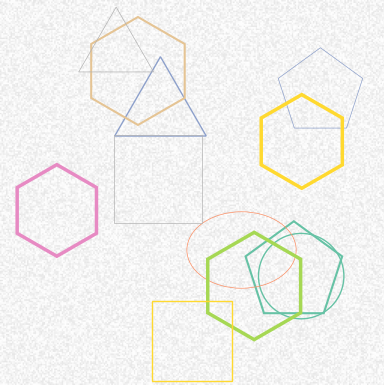[{"shape": "pentagon", "thickness": 1.5, "radius": 0.66, "center": [0.763, 0.293]}, {"shape": "circle", "thickness": 1, "radius": 0.55, "center": [0.782, 0.283]}, {"shape": "oval", "thickness": 0.5, "radius": 0.71, "center": [0.627, 0.351]}, {"shape": "triangle", "thickness": 1, "radius": 0.69, "center": [0.417, 0.715]}, {"shape": "pentagon", "thickness": 0.5, "radius": 0.58, "center": [0.832, 0.761]}, {"shape": "hexagon", "thickness": 2.5, "radius": 0.59, "center": [0.148, 0.453]}, {"shape": "hexagon", "thickness": 2.5, "radius": 0.7, "center": [0.66, 0.257]}, {"shape": "hexagon", "thickness": 2.5, "radius": 0.61, "center": [0.784, 0.633]}, {"shape": "square", "thickness": 1, "radius": 0.52, "center": [0.498, 0.114]}, {"shape": "hexagon", "thickness": 1.5, "radius": 0.7, "center": [0.358, 0.816]}, {"shape": "triangle", "thickness": 0.5, "radius": 0.56, "center": [0.302, 0.869]}, {"shape": "square", "thickness": 0.5, "radius": 0.57, "center": [0.41, 0.535]}]